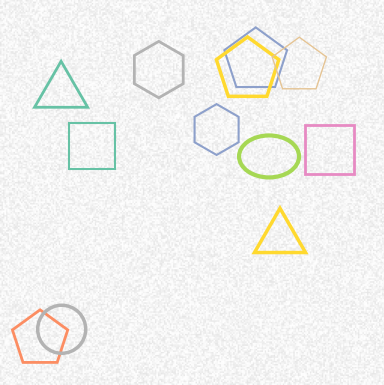[{"shape": "square", "thickness": 1.5, "radius": 0.3, "center": [0.239, 0.62]}, {"shape": "triangle", "thickness": 2, "radius": 0.4, "center": [0.159, 0.761]}, {"shape": "pentagon", "thickness": 2, "radius": 0.38, "center": [0.104, 0.12]}, {"shape": "pentagon", "thickness": 1.5, "radius": 0.43, "center": [0.664, 0.843]}, {"shape": "hexagon", "thickness": 1.5, "radius": 0.33, "center": [0.563, 0.664]}, {"shape": "square", "thickness": 2, "radius": 0.32, "center": [0.855, 0.612]}, {"shape": "oval", "thickness": 3, "radius": 0.39, "center": [0.699, 0.594]}, {"shape": "triangle", "thickness": 2.5, "radius": 0.38, "center": [0.727, 0.382]}, {"shape": "pentagon", "thickness": 2.5, "radius": 0.43, "center": [0.643, 0.819]}, {"shape": "pentagon", "thickness": 1, "radius": 0.37, "center": [0.777, 0.829]}, {"shape": "circle", "thickness": 2.5, "radius": 0.31, "center": [0.16, 0.145]}, {"shape": "hexagon", "thickness": 2, "radius": 0.37, "center": [0.412, 0.819]}]